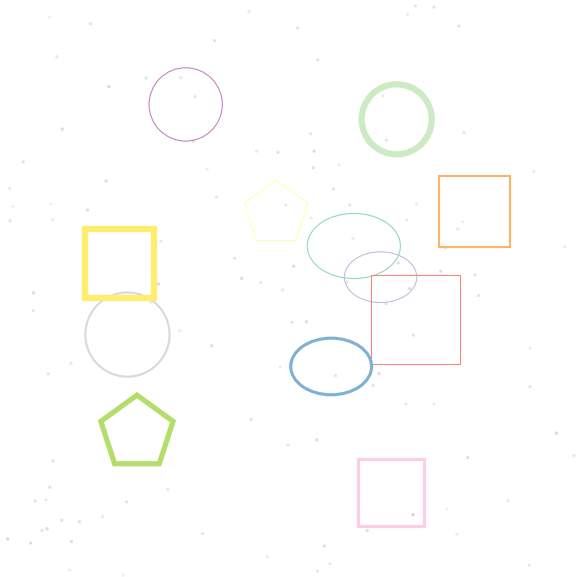[{"shape": "oval", "thickness": 0.5, "radius": 0.4, "center": [0.613, 0.573]}, {"shape": "pentagon", "thickness": 0.5, "radius": 0.29, "center": [0.478, 0.63]}, {"shape": "oval", "thickness": 0.5, "radius": 0.31, "center": [0.659, 0.519]}, {"shape": "square", "thickness": 0.5, "radius": 0.39, "center": [0.719, 0.446]}, {"shape": "oval", "thickness": 1.5, "radius": 0.35, "center": [0.573, 0.365]}, {"shape": "square", "thickness": 1, "radius": 0.3, "center": [0.822, 0.633]}, {"shape": "pentagon", "thickness": 2.5, "radius": 0.33, "center": [0.237, 0.249]}, {"shape": "square", "thickness": 1.5, "radius": 0.29, "center": [0.677, 0.147]}, {"shape": "circle", "thickness": 1, "radius": 0.36, "center": [0.221, 0.42]}, {"shape": "circle", "thickness": 0.5, "radius": 0.32, "center": [0.322, 0.818]}, {"shape": "circle", "thickness": 3, "radius": 0.3, "center": [0.687, 0.793]}, {"shape": "square", "thickness": 3, "radius": 0.3, "center": [0.207, 0.543]}]